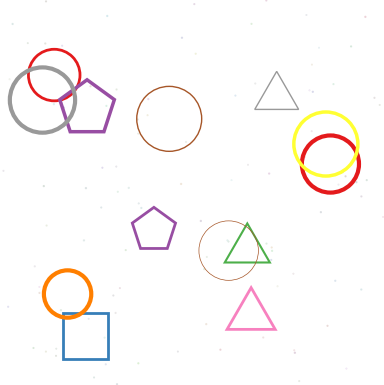[{"shape": "circle", "thickness": 2, "radius": 0.33, "center": [0.141, 0.805]}, {"shape": "circle", "thickness": 3, "radius": 0.37, "center": [0.858, 0.574]}, {"shape": "square", "thickness": 2, "radius": 0.3, "center": [0.222, 0.127]}, {"shape": "triangle", "thickness": 1.5, "radius": 0.34, "center": [0.642, 0.352]}, {"shape": "pentagon", "thickness": 2.5, "radius": 0.37, "center": [0.226, 0.718]}, {"shape": "pentagon", "thickness": 2, "radius": 0.3, "center": [0.4, 0.402]}, {"shape": "circle", "thickness": 3, "radius": 0.31, "center": [0.176, 0.236]}, {"shape": "circle", "thickness": 2.5, "radius": 0.42, "center": [0.846, 0.626]}, {"shape": "circle", "thickness": 0.5, "radius": 0.39, "center": [0.594, 0.349]}, {"shape": "circle", "thickness": 1, "radius": 0.42, "center": [0.44, 0.691]}, {"shape": "triangle", "thickness": 2, "radius": 0.36, "center": [0.652, 0.181]}, {"shape": "triangle", "thickness": 1, "radius": 0.33, "center": [0.719, 0.749]}, {"shape": "circle", "thickness": 3, "radius": 0.42, "center": [0.11, 0.74]}]